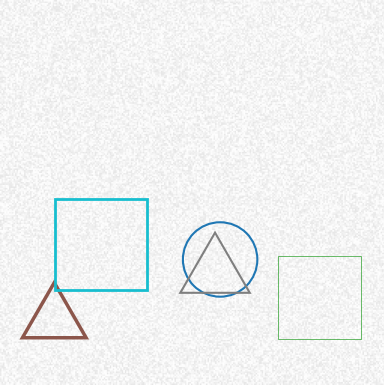[{"shape": "circle", "thickness": 1.5, "radius": 0.48, "center": [0.572, 0.326]}, {"shape": "square", "thickness": 0.5, "radius": 0.54, "center": [0.83, 0.228]}, {"shape": "triangle", "thickness": 2.5, "radius": 0.48, "center": [0.141, 0.17]}, {"shape": "triangle", "thickness": 1.5, "radius": 0.52, "center": [0.559, 0.292]}, {"shape": "square", "thickness": 2, "radius": 0.59, "center": [0.263, 0.366]}]